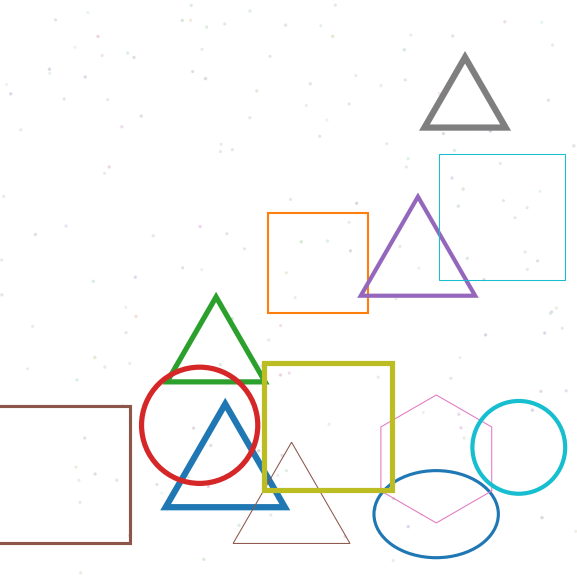[{"shape": "oval", "thickness": 1.5, "radius": 0.54, "center": [0.755, 0.109]}, {"shape": "triangle", "thickness": 3, "radius": 0.6, "center": [0.39, 0.18]}, {"shape": "square", "thickness": 1, "radius": 0.43, "center": [0.55, 0.544]}, {"shape": "triangle", "thickness": 2.5, "radius": 0.49, "center": [0.374, 0.387]}, {"shape": "circle", "thickness": 2.5, "radius": 0.5, "center": [0.346, 0.263]}, {"shape": "triangle", "thickness": 2, "radius": 0.57, "center": [0.724, 0.544]}, {"shape": "square", "thickness": 1.5, "radius": 0.59, "center": [0.107, 0.177]}, {"shape": "triangle", "thickness": 0.5, "radius": 0.58, "center": [0.505, 0.117]}, {"shape": "hexagon", "thickness": 0.5, "radius": 0.55, "center": [0.755, 0.204]}, {"shape": "triangle", "thickness": 3, "radius": 0.41, "center": [0.805, 0.819]}, {"shape": "square", "thickness": 2.5, "radius": 0.55, "center": [0.568, 0.26]}, {"shape": "square", "thickness": 0.5, "radius": 0.55, "center": [0.869, 0.623]}, {"shape": "circle", "thickness": 2, "radius": 0.4, "center": [0.898, 0.225]}]